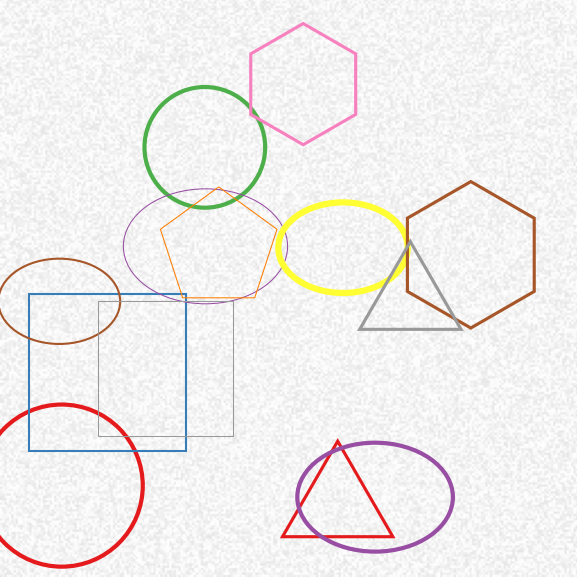[{"shape": "circle", "thickness": 2, "radius": 0.7, "center": [0.107, 0.158]}, {"shape": "triangle", "thickness": 1.5, "radius": 0.55, "center": [0.585, 0.125]}, {"shape": "square", "thickness": 1, "radius": 0.68, "center": [0.187, 0.354]}, {"shape": "circle", "thickness": 2, "radius": 0.52, "center": [0.355, 0.744]}, {"shape": "oval", "thickness": 2, "radius": 0.67, "center": [0.65, 0.138]}, {"shape": "oval", "thickness": 0.5, "radius": 0.71, "center": [0.356, 0.573]}, {"shape": "pentagon", "thickness": 0.5, "radius": 0.53, "center": [0.379, 0.569]}, {"shape": "oval", "thickness": 3, "radius": 0.56, "center": [0.594, 0.57]}, {"shape": "hexagon", "thickness": 1.5, "radius": 0.63, "center": [0.815, 0.558]}, {"shape": "oval", "thickness": 1, "radius": 0.53, "center": [0.103, 0.477]}, {"shape": "hexagon", "thickness": 1.5, "radius": 0.52, "center": [0.525, 0.853]}, {"shape": "triangle", "thickness": 1.5, "radius": 0.51, "center": [0.711, 0.479]}, {"shape": "square", "thickness": 0.5, "radius": 0.59, "center": [0.286, 0.361]}]